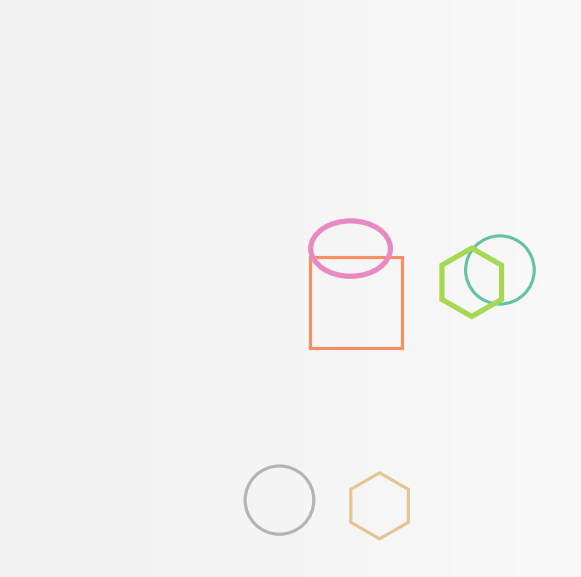[{"shape": "circle", "thickness": 1.5, "radius": 0.3, "center": [0.86, 0.532]}, {"shape": "square", "thickness": 1.5, "radius": 0.39, "center": [0.613, 0.475]}, {"shape": "oval", "thickness": 2.5, "radius": 0.34, "center": [0.603, 0.569]}, {"shape": "hexagon", "thickness": 2.5, "radius": 0.3, "center": [0.812, 0.51]}, {"shape": "hexagon", "thickness": 1.5, "radius": 0.29, "center": [0.653, 0.123]}, {"shape": "circle", "thickness": 1.5, "radius": 0.3, "center": [0.481, 0.133]}]